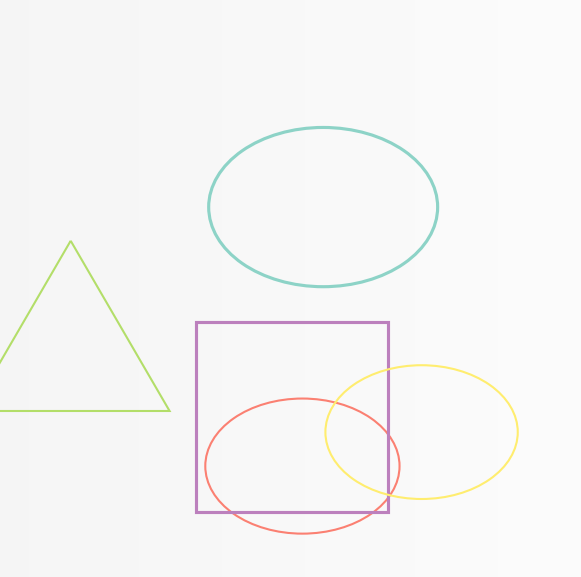[{"shape": "oval", "thickness": 1.5, "radius": 0.98, "center": [0.556, 0.641]}, {"shape": "oval", "thickness": 1, "radius": 0.84, "center": [0.52, 0.192]}, {"shape": "triangle", "thickness": 1, "radius": 0.98, "center": [0.122, 0.386]}, {"shape": "square", "thickness": 1.5, "radius": 0.82, "center": [0.502, 0.277]}, {"shape": "oval", "thickness": 1, "radius": 0.83, "center": [0.725, 0.251]}]